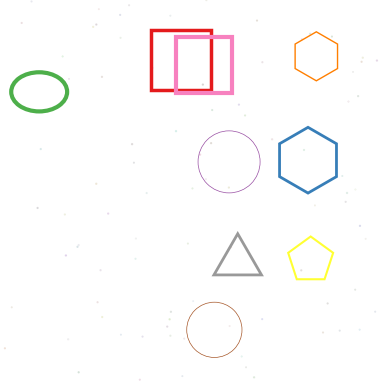[{"shape": "square", "thickness": 2.5, "radius": 0.39, "center": [0.47, 0.844]}, {"shape": "hexagon", "thickness": 2, "radius": 0.43, "center": [0.8, 0.584]}, {"shape": "oval", "thickness": 3, "radius": 0.36, "center": [0.102, 0.761]}, {"shape": "circle", "thickness": 0.5, "radius": 0.4, "center": [0.595, 0.58]}, {"shape": "hexagon", "thickness": 1, "radius": 0.32, "center": [0.822, 0.854]}, {"shape": "pentagon", "thickness": 1.5, "radius": 0.31, "center": [0.807, 0.324]}, {"shape": "circle", "thickness": 0.5, "radius": 0.36, "center": [0.557, 0.143]}, {"shape": "square", "thickness": 3, "radius": 0.36, "center": [0.53, 0.831]}, {"shape": "triangle", "thickness": 2, "radius": 0.36, "center": [0.617, 0.322]}]